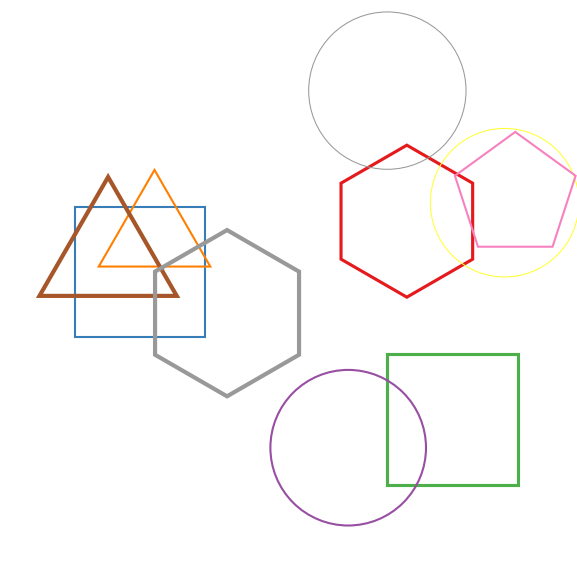[{"shape": "hexagon", "thickness": 1.5, "radius": 0.66, "center": [0.704, 0.616]}, {"shape": "square", "thickness": 1, "radius": 0.56, "center": [0.243, 0.528]}, {"shape": "square", "thickness": 1.5, "radius": 0.57, "center": [0.784, 0.273]}, {"shape": "circle", "thickness": 1, "radius": 0.67, "center": [0.603, 0.224]}, {"shape": "triangle", "thickness": 1, "radius": 0.56, "center": [0.268, 0.593]}, {"shape": "circle", "thickness": 0.5, "radius": 0.64, "center": [0.874, 0.648]}, {"shape": "triangle", "thickness": 2, "radius": 0.69, "center": [0.187, 0.555]}, {"shape": "pentagon", "thickness": 1, "radius": 0.55, "center": [0.892, 0.661]}, {"shape": "hexagon", "thickness": 2, "radius": 0.72, "center": [0.393, 0.457]}, {"shape": "circle", "thickness": 0.5, "radius": 0.68, "center": [0.671, 0.842]}]